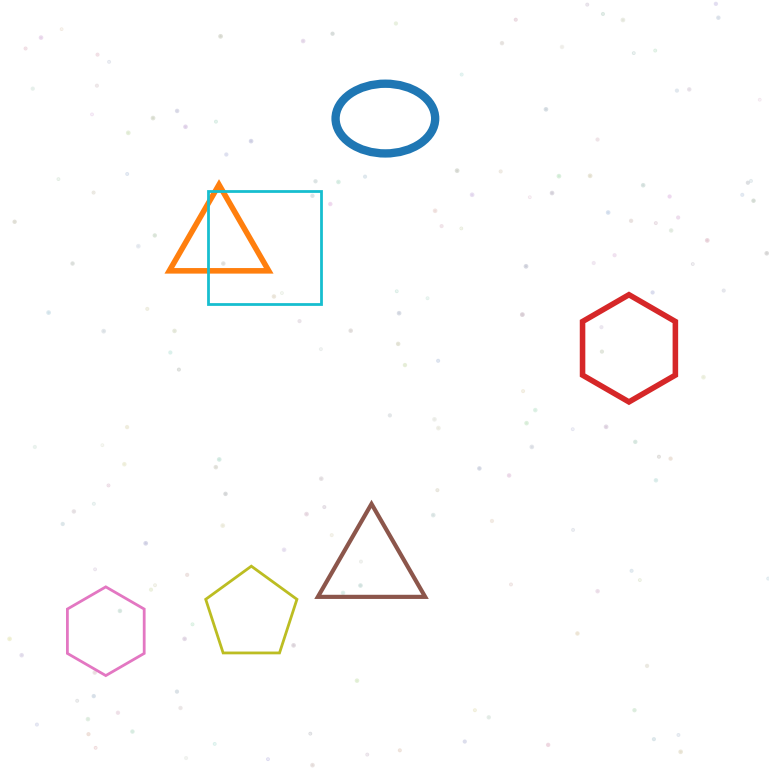[{"shape": "oval", "thickness": 3, "radius": 0.32, "center": [0.5, 0.846]}, {"shape": "triangle", "thickness": 2, "radius": 0.37, "center": [0.284, 0.686]}, {"shape": "hexagon", "thickness": 2, "radius": 0.35, "center": [0.817, 0.548]}, {"shape": "triangle", "thickness": 1.5, "radius": 0.4, "center": [0.482, 0.265]}, {"shape": "hexagon", "thickness": 1, "radius": 0.29, "center": [0.137, 0.18]}, {"shape": "pentagon", "thickness": 1, "radius": 0.31, "center": [0.326, 0.202]}, {"shape": "square", "thickness": 1, "radius": 0.37, "center": [0.344, 0.678]}]